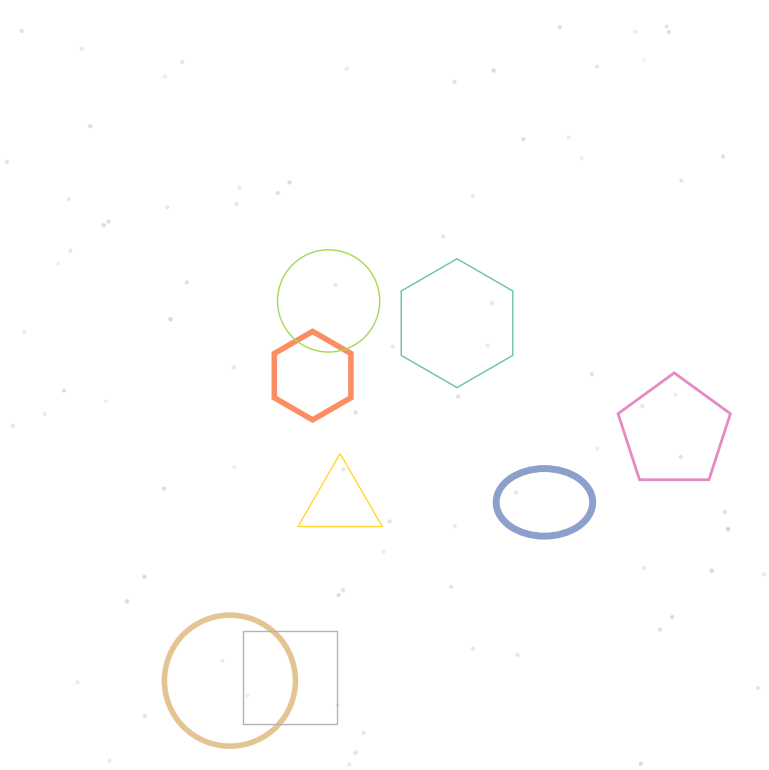[{"shape": "hexagon", "thickness": 0.5, "radius": 0.42, "center": [0.594, 0.58]}, {"shape": "hexagon", "thickness": 2, "radius": 0.29, "center": [0.406, 0.512]}, {"shape": "oval", "thickness": 2.5, "radius": 0.31, "center": [0.707, 0.348]}, {"shape": "pentagon", "thickness": 1, "radius": 0.38, "center": [0.876, 0.439]}, {"shape": "circle", "thickness": 0.5, "radius": 0.33, "center": [0.427, 0.609]}, {"shape": "triangle", "thickness": 0.5, "radius": 0.32, "center": [0.442, 0.348]}, {"shape": "circle", "thickness": 2, "radius": 0.43, "center": [0.299, 0.116]}, {"shape": "square", "thickness": 0.5, "radius": 0.3, "center": [0.377, 0.12]}]